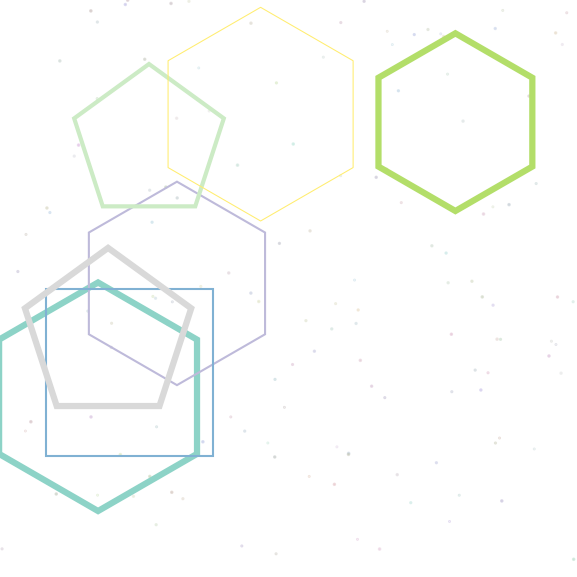[{"shape": "hexagon", "thickness": 3, "radius": 0.99, "center": [0.17, 0.312]}, {"shape": "hexagon", "thickness": 1, "radius": 0.88, "center": [0.306, 0.508]}, {"shape": "square", "thickness": 1, "radius": 0.72, "center": [0.224, 0.354]}, {"shape": "hexagon", "thickness": 3, "radius": 0.77, "center": [0.789, 0.788]}, {"shape": "pentagon", "thickness": 3, "radius": 0.76, "center": [0.187, 0.419]}, {"shape": "pentagon", "thickness": 2, "radius": 0.68, "center": [0.258, 0.752]}, {"shape": "hexagon", "thickness": 0.5, "radius": 0.92, "center": [0.451, 0.801]}]